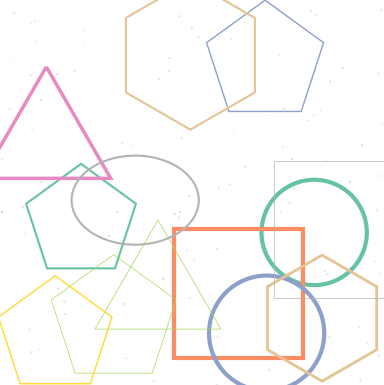[{"shape": "pentagon", "thickness": 1.5, "radius": 0.75, "center": [0.211, 0.424]}, {"shape": "circle", "thickness": 3, "radius": 0.68, "center": [0.816, 0.396]}, {"shape": "square", "thickness": 3, "radius": 0.84, "center": [0.619, 0.238]}, {"shape": "pentagon", "thickness": 1, "radius": 0.8, "center": [0.688, 0.84]}, {"shape": "circle", "thickness": 3, "radius": 0.75, "center": [0.693, 0.135]}, {"shape": "triangle", "thickness": 2.5, "radius": 0.97, "center": [0.12, 0.633]}, {"shape": "triangle", "thickness": 0.5, "radius": 0.94, "center": [0.41, 0.24]}, {"shape": "pentagon", "thickness": 0.5, "radius": 0.85, "center": [0.295, 0.169]}, {"shape": "pentagon", "thickness": 1, "radius": 0.78, "center": [0.143, 0.129]}, {"shape": "hexagon", "thickness": 1.5, "radius": 0.97, "center": [0.495, 0.857]}, {"shape": "hexagon", "thickness": 2, "radius": 0.82, "center": [0.837, 0.174]}, {"shape": "square", "thickness": 0.5, "radius": 0.89, "center": [0.89, 0.403]}, {"shape": "oval", "thickness": 1.5, "radius": 0.83, "center": [0.351, 0.48]}]